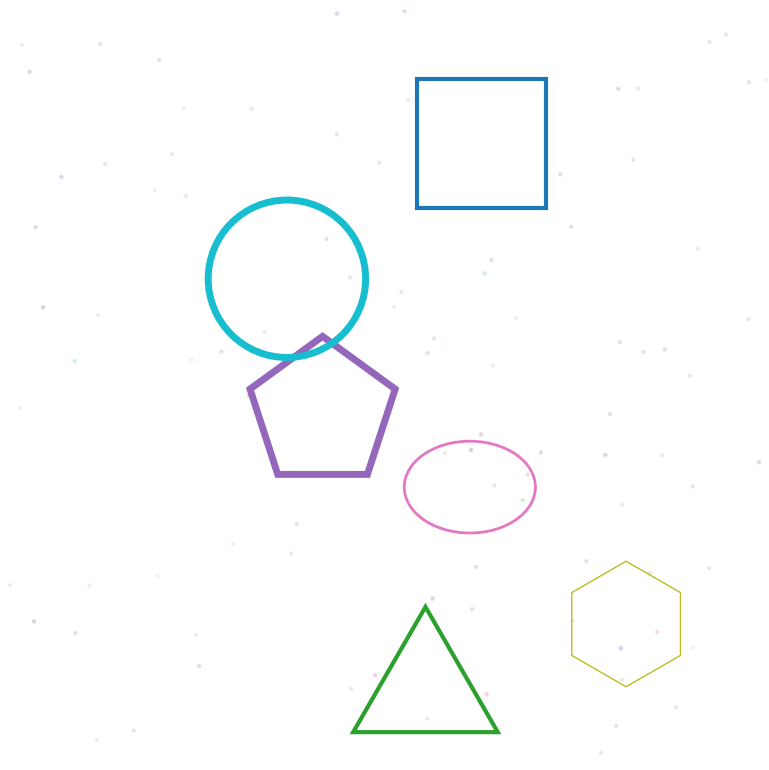[{"shape": "square", "thickness": 1.5, "radius": 0.42, "center": [0.625, 0.814]}, {"shape": "triangle", "thickness": 1.5, "radius": 0.54, "center": [0.553, 0.103]}, {"shape": "pentagon", "thickness": 2.5, "radius": 0.5, "center": [0.419, 0.464]}, {"shape": "oval", "thickness": 1, "radius": 0.43, "center": [0.61, 0.367]}, {"shape": "hexagon", "thickness": 0.5, "radius": 0.41, "center": [0.813, 0.19]}, {"shape": "circle", "thickness": 2.5, "radius": 0.51, "center": [0.373, 0.638]}]